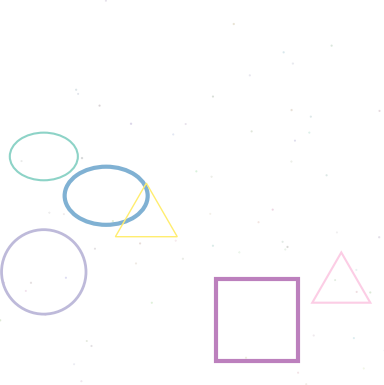[{"shape": "oval", "thickness": 1.5, "radius": 0.44, "center": [0.114, 0.594]}, {"shape": "circle", "thickness": 2, "radius": 0.55, "center": [0.114, 0.294]}, {"shape": "oval", "thickness": 3, "radius": 0.54, "center": [0.276, 0.492]}, {"shape": "triangle", "thickness": 1.5, "radius": 0.44, "center": [0.886, 0.257]}, {"shape": "square", "thickness": 3, "radius": 0.54, "center": [0.668, 0.169]}, {"shape": "triangle", "thickness": 1, "radius": 0.46, "center": [0.38, 0.432]}]